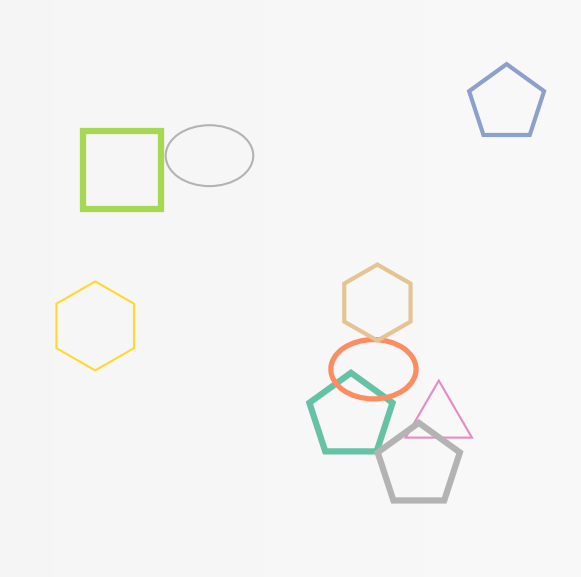[{"shape": "pentagon", "thickness": 3, "radius": 0.38, "center": [0.604, 0.278]}, {"shape": "oval", "thickness": 2.5, "radius": 0.37, "center": [0.642, 0.36]}, {"shape": "pentagon", "thickness": 2, "radius": 0.34, "center": [0.872, 0.82]}, {"shape": "triangle", "thickness": 1, "radius": 0.33, "center": [0.755, 0.274]}, {"shape": "square", "thickness": 3, "radius": 0.34, "center": [0.21, 0.705]}, {"shape": "hexagon", "thickness": 1, "radius": 0.39, "center": [0.164, 0.435]}, {"shape": "hexagon", "thickness": 2, "radius": 0.33, "center": [0.649, 0.475]}, {"shape": "oval", "thickness": 1, "radius": 0.38, "center": [0.36, 0.73]}, {"shape": "pentagon", "thickness": 3, "radius": 0.37, "center": [0.721, 0.193]}]